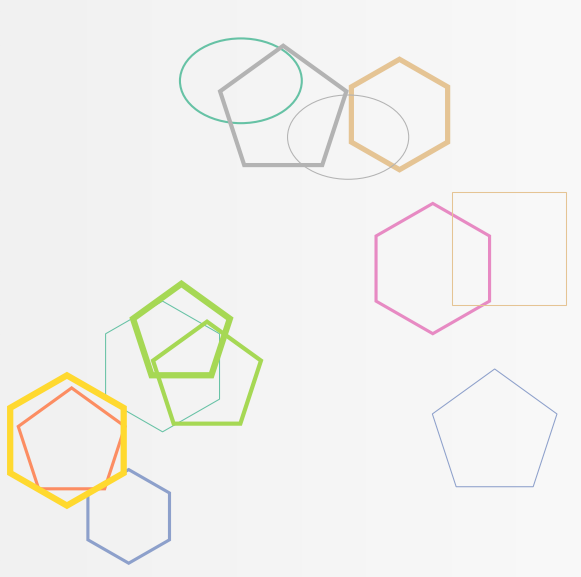[{"shape": "oval", "thickness": 1, "radius": 0.52, "center": [0.414, 0.859]}, {"shape": "hexagon", "thickness": 0.5, "radius": 0.57, "center": [0.28, 0.365]}, {"shape": "pentagon", "thickness": 1.5, "radius": 0.48, "center": [0.123, 0.231]}, {"shape": "hexagon", "thickness": 1.5, "radius": 0.41, "center": [0.221, 0.105]}, {"shape": "pentagon", "thickness": 0.5, "radius": 0.56, "center": [0.851, 0.247]}, {"shape": "hexagon", "thickness": 1.5, "radius": 0.56, "center": [0.745, 0.534]}, {"shape": "pentagon", "thickness": 3, "radius": 0.44, "center": [0.312, 0.42]}, {"shape": "pentagon", "thickness": 2, "radius": 0.49, "center": [0.356, 0.345]}, {"shape": "hexagon", "thickness": 3, "radius": 0.56, "center": [0.115, 0.236]}, {"shape": "square", "thickness": 0.5, "radius": 0.49, "center": [0.876, 0.569]}, {"shape": "hexagon", "thickness": 2.5, "radius": 0.48, "center": [0.687, 0.801]}, {"shape": "oval", "thickness": 0.5, "radius": 0.52, "center": [0.599, 0.762]}, {"shape": "pentagon", "thickness": 2, "radius": 0.57, "center": [0.487, 0.806]}]